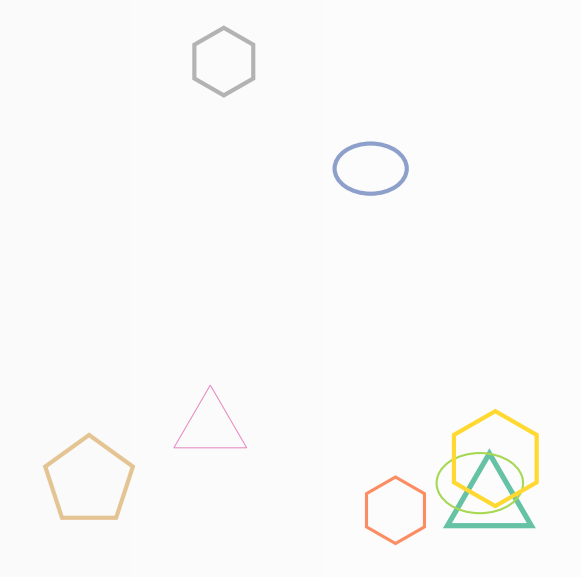[{"shape": "triangle", "thickness": 2.5, "radius": 0.42, "center": [0.842, 0.131]}, {"shape": "hexagon", "thickness": 1.5, "radius": 0.29, "center": [0.68, 0.116]}, {"shape": "oval", "thickness": 2, "radius": 0.31, "center": [0.638, 0.707]}, {"shape": "triangle", "thickness": 0.5, "radius": 0.36, "center": [0.362, 0.26]}, {"shape": "oval", "thickness": 1, "radius": 0.37, "center": [0.826, 0.163]}, {"shape": "hexagon", "thickness": 2, "radius": 0.41, "center": [0.852, 0.205]}, {"shape": "pentagon", "thickness": 2, "radius": 0.4, "center": [0.153, 0.167]}, {"shape": "hexagon", "thickness": 2, "radius": 0.29, "center": [0.385, 0.892]}]